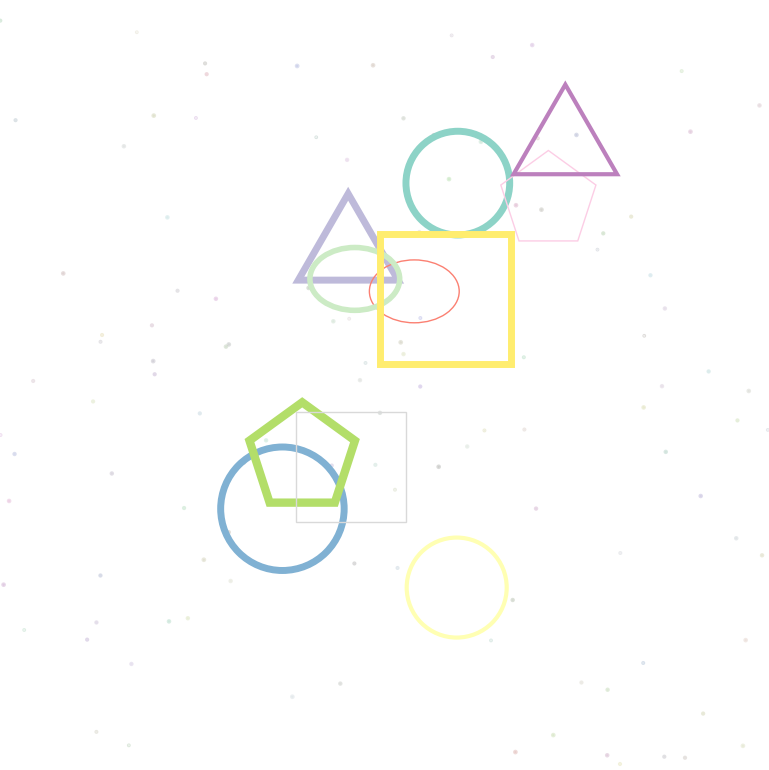[{"shape": "circle", "thickness": 2.5, "radius": 0.34, "center": [0.595, 0.762]}, {"shape": "circle", "thickness": 1.5, "radius": 0.32, "center": [0.593, 0.237]}, {"shape": "triangle", "thickness": 2.5, "radius": 0.37, "center": [0.452, 0.674]}, {"shape": "oval", "thickness": 0.5, "radius": 0.29, "center": [0.538, 0.622]}, {"shape": "circle", "thickness": 2.5, "radius": 0.4, "center": [0.367, 0.339]}, {"shape": "pentagon", "thickness": 3, "radius": 0.36, "center": [0.392, 0.405]}, {"shape": "pentagon", "thickness": 0.5, "radius": 0.32, "center": [0.712, 0.74]}, {"shape": "square", "thickness": 0.5, "radius": 0.36, "center": [0.456, 0.393]}, {"shape": "triangle", "thickness": 1.5, "radius": 0.39, "center": [0.734, 0.813]}, {"shape": "oval", "thickness": 2, "radius": 0.29, "center": [0.461, 0.638]}, {"shape": "square", "thickness": 2.5, "radius": 0.42, "center": [0.579, 0.612]}]